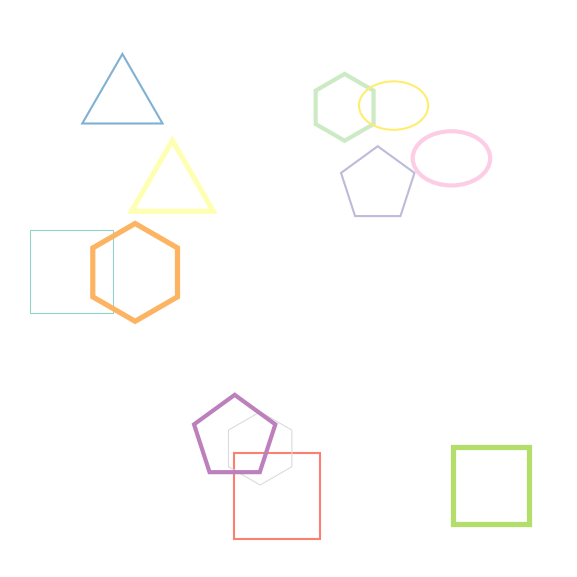[{"shape": "square", "thickness": 0.5, "radius": 0.36, "center": [0.123, 0.529]}, {"shape": "triangle", "thickness": 2.5, "radius": 0.41, "center": [0.298, 0.674]}, {"shape": "pentagon", "thickness": 1, "radius": 0.33, "center": [0.654, 0.679]}, {"shape": "square", "thickness": 1, "radius": 0.37, "center": [0.48, 0.14]}, {"shape": "triangle", "thickness": 1, "radius": 0.4, "center": [0.212, 0.825]}, {"shape": "hexagon", "thickness": 2.5, "radius": 0.42, "center": [0.234, 0.527]}, {"shape": "square", "thickness": 2.5, "radius": 0.33, "center": [0.85, 0.159]}, {"shape": "oval", "thickness": 2, "radius": 0.34, "center": [0.782, 0.725]}, {"shape": "hexagon", "thickness": 0.5, "radius": 0.32, "center": [0.45, 0.223]}, {"shape": "pentagon", "thickness": 2, "radius": 0.37, "center": [0.406, 0.241]}, {"shape": "hexagon", "thickness": 2, "radius": 0.29, "center": [0.597, 0.813]}, {"shape": "oval", "thickness": 1, "radius": 0.3, "center": [0.682, 0.816]}]